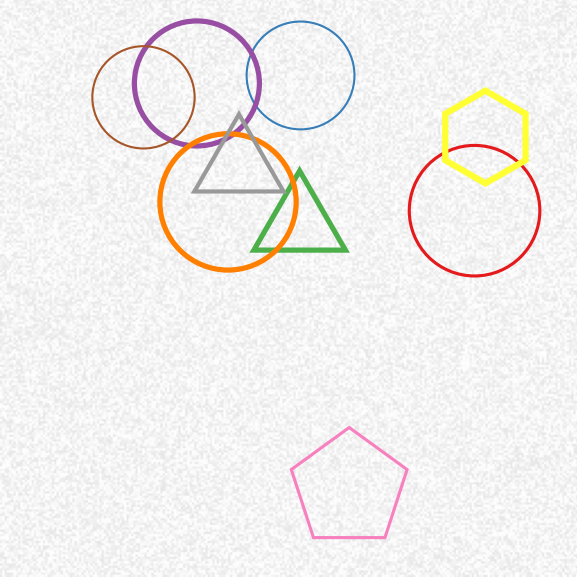[{"shape": "circle", "thickness": 1.5, "radius": 0.57, "center": [0.822, 0.634]}, {"shape": "circle", "thickness": 1, "radius": 0.47, "center": [0.52, 0.868]}, {"shape": "triangle", "thickness": 2.5, "radius": 0.46, "center": [0.519, 0.612]}, {"shape": "circle", "thickness": 2.5, "radius": 0.54, "center": [0.341, 0.855]}, {"shape": "circle", "thickness": 2.5, "radius": 0.59, "center": [0.395, 0.65]}, {"shape": "hexagon", "thickness": 3, "radius": 0.4, "center": [0.84, 0.762]}, {"shape": "circle", "thickness": 1, "radius": 0.44, "center": [0.248, 0.831]}, {"shape": "pentagon", "thickness": 1.5, "radius": 0.53, "center": [0.605, 0.153]}, {"shape": "triangle", "thickness": 2, "radius": 0.45, "center": [0.414, 0.712]}]